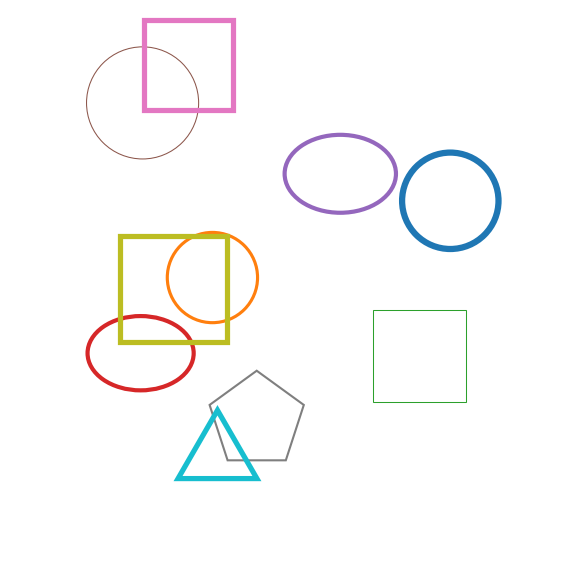[{"shape": "circle", "thickness": 3, "radius": 0.42, "center": [0.78, 0.651]}, {"shape": "circle", "thickness": 1.5, "radius": 0.39, "center": [0.368, 0.519]}, {"shape": "square", "thickness": 0.5, "radius": 0.4, "center": [0.727, 0.383]}, {"shape": "oval", "thickness": 2, "radius": 0.46, "center": [0.243, 0.388]}, {"shape": "oval", "thickness": 2, "radius": 0.48, "center": [0.589, 0.698]}, {"shape": "circle", "thickness": 0.5, "radius": 0.49, "center": [0.247, 0.821]}, {"shape": "square", "thickness": 2.5, "radius": 0.39, "center": [0.326, 0.887]}, {"shape": "pentagon", "thickness": 1, "radius": 0.43, "center": [0.445, 0.271]}, {"shape": "square", "thickness": 2.5, "radius": 0.46, "center": [0.3, 0.499]}, {"shape": "triangle", "thickness": 2.5, "radius": 0.39, "center": [0.377, 0.21]}]